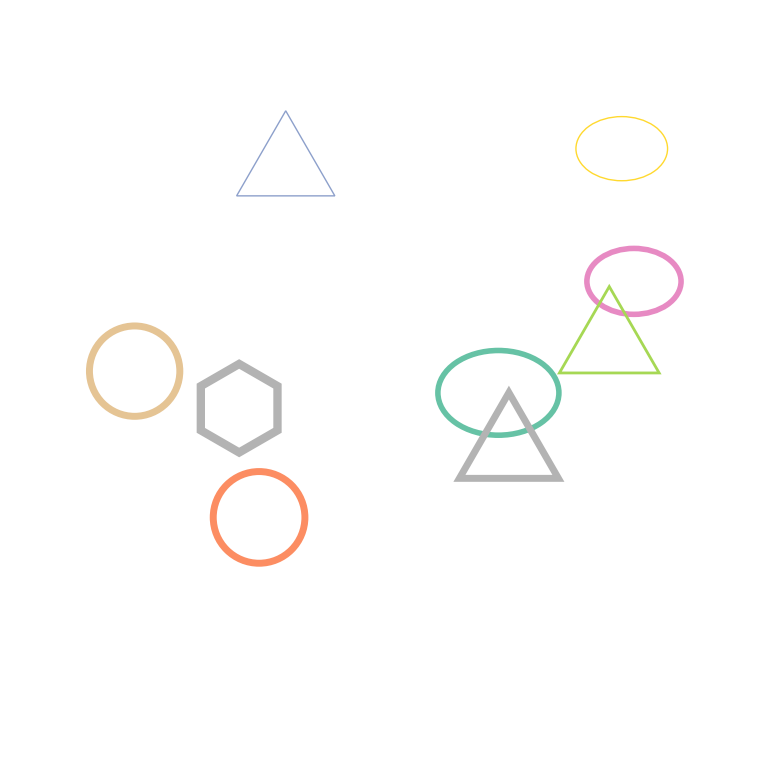[{"shape": "oval", "thickness": 2, "radius": 0.39, "center": [0.647, 0.49]}, {"shape": "circle", "thickness": 2.5, "radius": 0.3, "center": [0.336, 0.328]}, {"shape": "triangle", "thickness": 0.5, "radius": 0.37, "center": [0.371, 0.782]}, {"shape": "oval", "thickness": 2, "radius": 0.31, "center": [0.823, 0.635]}, {"shape": "triangle", "thickness": 1, "radius": 0.37, "center": [0.791, 0.553]}, {"shape": "oval", "thickness": 0.5, "radius": 0.3, "center": [0.807, 0.807]}, {"shape": "circle", "thickness": 2.5, "radius": 0.29, "center": [0.175, 0.518]}, {"shape": "triangle", "thickness": 2.5, "radius": 0.37, "center": [0.661, 0.416]}, {"shape": "hexagon", "thickness": 3, "radius": 0.29, "center": [0.311, 0.47]}]